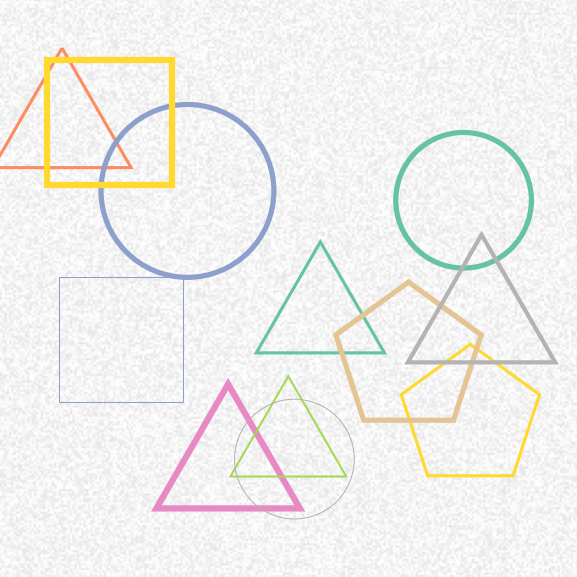[{"shape": "triangle", "thickness": 1.5, "radius": 0.64, "center": [0.555, 0.452]}, {"shape": "circle", "thickness": 2.5, "radius": 0.59, "center": [0.803, 0.652]}, {"shape": "triangle", "thickness": 1.5, "radius": 0.69, "center": [0.107, 0.778]}, {"shape": "circle", "thickness": 2.5, "radius": 0.75, "center": [0.325, 0.669]}, {"shape": "square", "thickness": 0.5, "radius": 0.54, "center": [0.209, 0.411]}, {"shape": "triangle", "thickness": 3, "radius": 0.72, "center": [0.395, 0.19]}, {"shape": "triangle", "thickness": 1, "radius": 0.58, "center": [0.499, 0.232]}, {"shape": "square", "thickness": 3, "radius": 0.54, "center": [0.19, 0.787]}, {"shape": "pentagon", "thickness": 1.5, "radius": 0.63, "center": [0.814, 0.277]}, {"shape": "pentagon", "thickness": 2.5, "radius": 0.66, "center": [0.707, 0.378]}, {"shape": "triangle", "thickness": 2, "radius": 0.74, "center": [0.834, 0.445]}, {"shape": "circle", "thickness": 0.5, "radius": 0.52, "center": [0.51, 0.204]}]